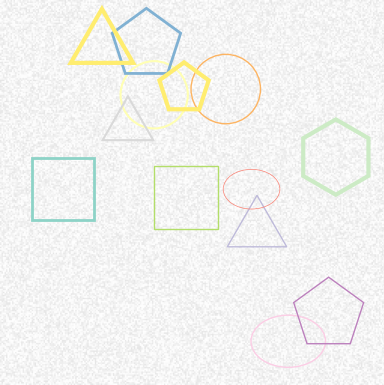[{"shape": "square", "thickness": 2, "radius": 0.4, "center": [0.164, 0.508]}, {"shape": "circle", "thickness": 1.5, "radius": 0.44, "center": [0.4, 0.754]}, {"shape": "triangle", "thickness": 1, "radius": 0.45, "center": [0.668, 0.404]}, {"shape": "oval", "thickness": 0.5, "radius": 0.37, "center": [0.653, 0.509]}, {"shape": "pentagon", "thickness": 2, "radius": 0.47, "center": [0.38, 0.885]}, {"shape": "circle", "thickness": 1, "radius": 0.45, "center": [0.586, 0.769]}, {"shape": "square", "thickness": 1, "radius": 0.41, "center": [0.483, 0.487]}, {"shape": "oval", "thickness": 1, "radius": 0.48, "center": [0.749, 0.114]}, {"shape": "triangle", "thickness": 1.5, "radius": 0.38, "center": [0.332, 0.674]}, {"shape": "pentagon", "thickness": 1, "radius": 0.48, "center": [0.854, 0.185]}, {"shape": "hexagon", "thickness": 3, "radius": 0.49, "center": [0.872, 0.592]}, {"shape": "triangle", "thickness": 3, "radius": 0.47, "center": [0.265, 0.883]}, {"shape": "pentagon", "thickness": 3, "radius": 0.34, "center": [0.478, 0.771]}]